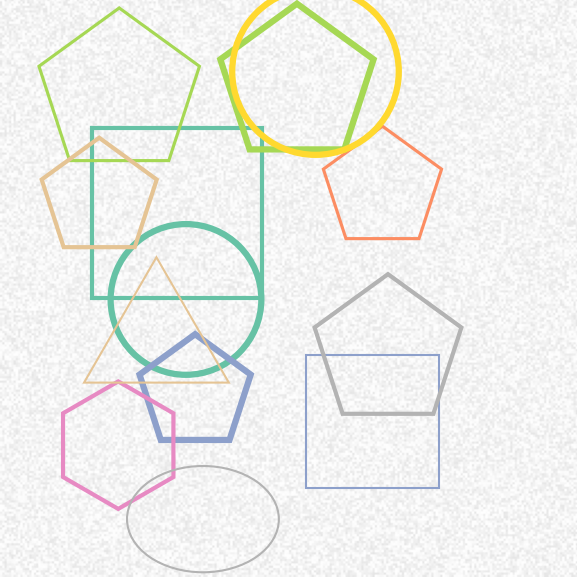[{"shape": "circle", "thickness": 3, "radius": 0.65, "center": [0.322, 0.481]}, {"shape": "square", "thickness": 2, "radius": 0.74, "center": [0.306, 0.631]}, {"shape": "pentagon", "thickness": 1.5, "radius": 0.54, "center": [0.662, 0.673]}, {"shape": "pentagon", "thickness": 3, "radius": 0.51, "center": [0.338, 0.319]}, {"shape": "square", "thickness": 1, "radius": 0.58, "center": [0.645, 0.27]}, {"shape": "hexagon", "thickness": 2, "radius": 0.55, "center": [0.205, 0.228]}, {"shape": "pentagon", "thickness": 1.5, "radius": 0.73, "center": [0.206, 0.839]}, {"shape": "pentagon", "thickness": 3, "radius": 0.7, "center": [0.514, 0.853]}, {"shape": "circle", "thickness": 3, "radius": 0.72, "center": [0.546, 0.875]}, {"shape": "pentagon", "thickness": 2, "radius": 0.52, "center": [0.172, 0.656]}, {"shape": "triangle", "thickness": 1, "radius": 0.72, "center": [0.271, 0.409]}, {"shape": "oval", "thickness": 1, "radius": 0.66, "center": [0.351, 0.1]}, {"shape": "pentagon", "thickness": 2, "radius": 0.67, "center": [0.672, 0.391]}]